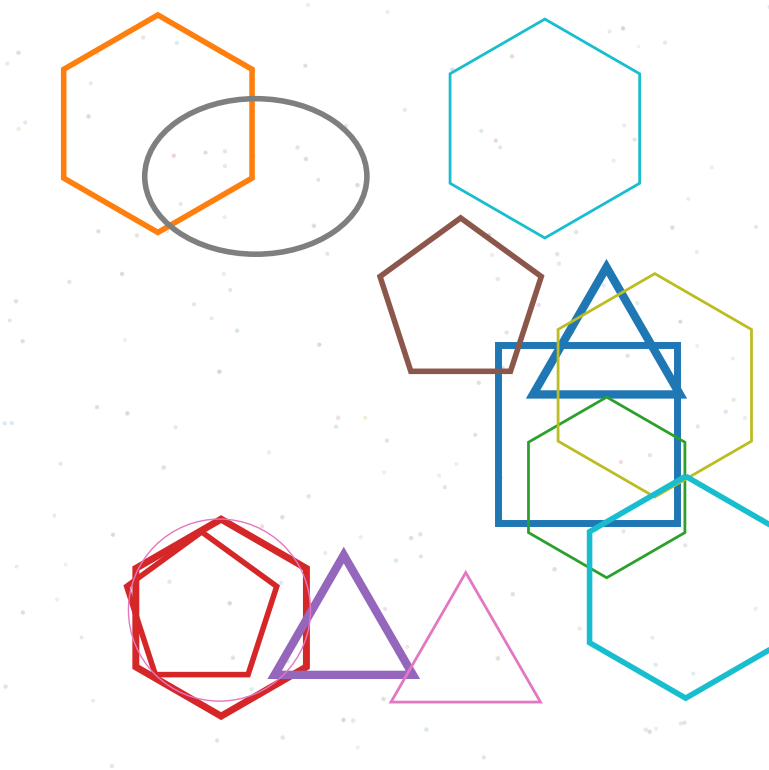[{"shape": "square", "thickness": 2.5, "radius": 0.58, "center": [0.763, 0.436]}, {"shape": "triangle", "thickness": 3, "radius": 0.55, "center": [0.788, 0.543]}, {"shape": "hexagon", "thickness": 2, "radius": 0.71, "center": [0.205, 0.839]}, {"shape": "hexagon", "thickness": 1, "radius": 0.59, "center": [0.788, 0.367]}, {"shape": "hexagon", "thickness": 2.5, "radius": 0.64, "center": [0.287, 0.198]}, {"shape": "pentagon", "thickness": 2, "radius": 0.51, "center": [0.262, 0.207]}, {"shape": "triangle", "thickness": 3, "radius": 0.52, "center": [0.446, 0.175]}, {"shape": "pentagon", "thickness": 2, "radius": 0.55, "center": [0.598, 0.607]}, {"shape": "triangle", "thickness": 1, "radius": 0.56, "center": [0.605, 0.144]}, {"shape": "circle", "thickness": 0.5, "radius": 0.59, "center": [0.285, 0.208]}, {"shape": "oval", "thickness": 2, "radius": 0.72, "center": [0.332, 0.771]}, {"shape": "hexagon", "thickness": 1, "radius": 0.73, "center": [0.85, 0.5]}, {"shape": "hexagon", "thickness": 1, "radius": 0.71, "center": [0.708, 0.833]}, {"shape": "hexagon", "thickness": 2, "radius": 0.72, "center": [0.89, 0.237]}]